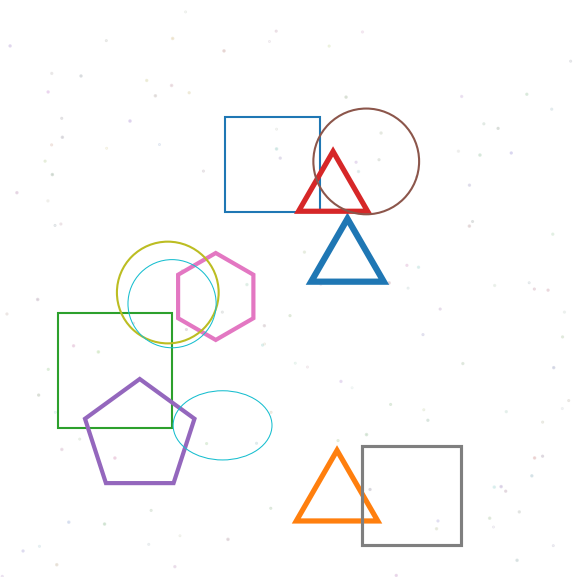[{"shape": "square", "thickness": 1, "radius": 0.41, "center": [0.472, 0.715]}, {"shape": "triangle", "thickness": 3, "radius": 0.36, "center": [0.602, 0.548]}, {"shape": "triangle", "thickness": 2.5, "radius": 0.41, "center": [0.584, 0.138]}, {"shape": "square", "thickness": 1, "radius": 0.49, "center": [0.199, 0.358]}, {"shape": "triangle", "thickness": 2.5, "radius": 0.35, "center": [0.577, 0.668]}, {"shape": "pentagon", "thickness": 2, "radius": 0.5, "center": [0.242, 0.243]}, {"shape": "circle", "thickness": 1, "radius": 0.46, "center": [0.634, 0.72]}, {"shape": "hexagon", "thickness": 2, "radius": 0.38, "center": [0.374, 0.486]}, {"shape": "square", "thickness": 1.5, "radius": 0.43, "center": [0.712, 0.141]}, {"shape": "circle", "thickness": 1, "radius": 0.44, "center": [0.291, 0.493]}, {"shape": "circle", "thickness": 0.5, "radius": 0.38, "center": [0.298, 0.473]}, {"shape": "oval", "thickness": 0.5, "radius": 0.43, "center": [0.385, 0.263]}]